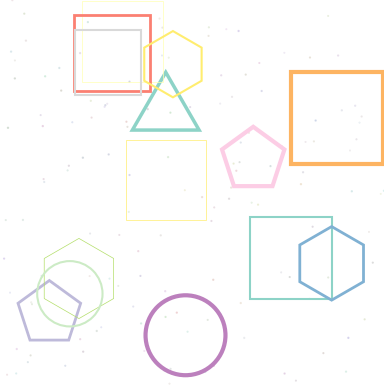[{"shape": "triangle", "thickness": 2.5, "radius": 0.5, "center": [0.431, 0.712]}, {"shape": "square", "thickness": 1.5, "radius": 0.54, "center": [0.756, 0.331]}, {"shape": "square", "thickness": 0.5, "radius": 0.53, "center": [0.317, 0.893]}, {"shape": "pentagon", "thickness": 2, "radius": 0.43, "center": [0.128, 0.186]}, {"shape": "square", "thickness": 2, "radius": 0.5, "center": [0.291, 0.862]}, {"shape": "hexagon", "thickness": 2, "radius": 0.48, "center": [0.861, 0.316]}, {"shape": "square", "thickness": 3, "radius": 0.6, "center": [0.875, 0.692]}, {"shape": "hexagon", "thickness": 0.5, "radius": 0.52, "center": [0.205, 0.277]}, {"shape": "pentagon", "thickness": 3, "radius": 0.43, "center": [0.658, 0.585]}, {"shape": "square", "thickness": 1.5, "radius": 0.43, "center": [0.281, 0.838]}, {"shape": "circle", "thickness": 3, "radius": 0.52, "center": [0.482, 0.129]}, {"shape": "circle", "thickness": 1.5, "radius": 0.42, "center": [0.181, 0.237]}, {"shape": "hexagon", "thickness": 1.5, "radius": 0.43, "center": [0.449, 0.833]}, {"shape": "square", "thickness": 0.5, "radius": 0.52, "center": [0.431, 0.531]}]